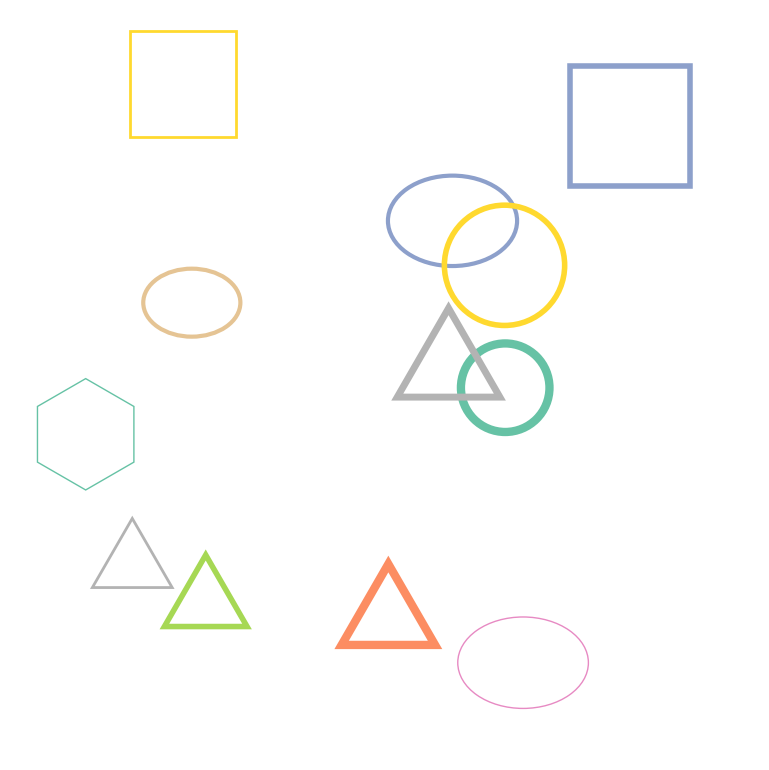[{"shape": "circle", "thickness": 3, "radius": 0.29, "center": [0.656, 0.496]}, {"shape": "hexagon", "thickness": 0.5, "radius": 0.36, "center": [0.111, 0.436]}, {"shape": "triangle", "thickness": 3, "radius": 0.35, "center": [0.504, 0.197]}, {"shape": "square", "thickness": 2, "radius": 0.39, "center": [0.818, 0.836]}, {"shape": "oval", "thickness": 1.5, "radius": 0.42, "center": [0.588, 0.713]}, {"shape": "oval", "thickness": 0.5, "radius": 0.42, "center": [0.679, 0.139]}, {"shape": "triangle", "thickness": 2, "radius": 0.31, "center": [0.267, 0.217]}, {"shape": "square", "thickness": 1, "radius": 0.34, "center": [0.238, 0.891]}, {"shape": "circle", "thickness": 2, "radius": 0.39, "center": [0.655, 0.655]}, {"shape": "oval", "thickness": 1.5, "radius": 0.32, "center": [0.249, 0.607]}, {"shape": "triangle", "thickness": 2.5, "radius": 0.38, "center": [0.583, 0.523]}, {"shape": "triangle", "thickness": 1, "radius": 0.3, "center": [0.172, 0.267]}]